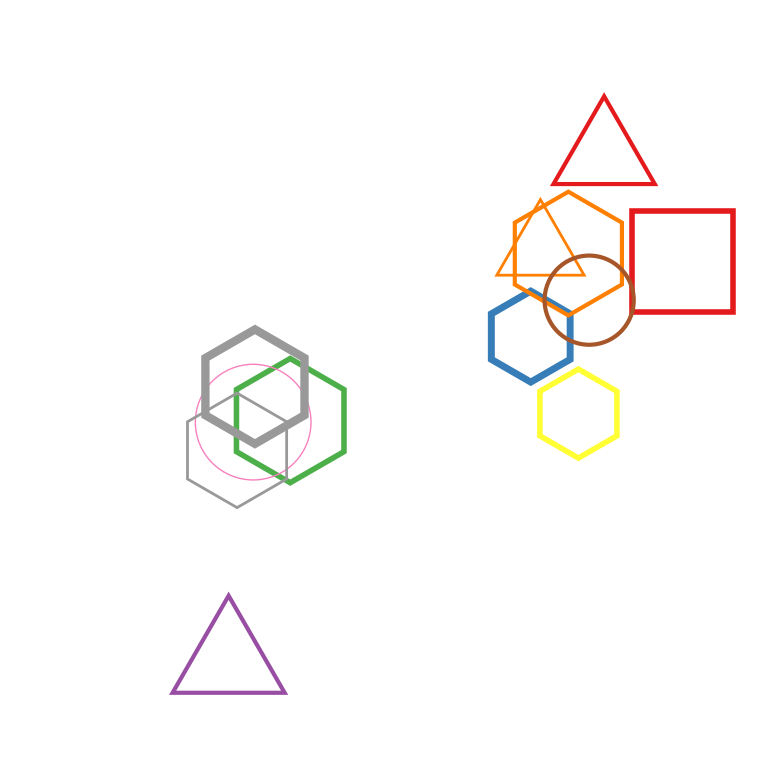[{"shape": "square", "thickness": 2, "radius": 0.33, "center": [0.887, 0.66]}, {"shape": "triangle", "thickness": 1.5, "radius": 0.38, "center": [0.785, 0.799]}, {"shape": "hexagon", "thickness": 2.5, "radius": 0.3, "center": [0.689, 0.563]}, {"shape": "hexagon", "thickness": 2, "radius": 0.4, "center": [0.377, 0.454]}, {"shape": "triangle", "thickness": 1.5, "radius": 0.42, "center": [0.297, 0.142]}, {"shape": "hexagon", "thickness": 1.5, "radius": 0.4, "center": [0.738, 0.671]}, {"shape": "triangle", "thickness": 1, "radius": 0.33, "center": [0.702, 0.675]}, {"shape": "hexagon", "thickness": 2, "radius": 0.29, "center": [0.751, 0.463]}, {"shape": "circle", "thickness": 1.5, "radius": 0.29, "center": [0.765, 0.61]}, {"shape": "circle", "thickness": 0.5, "radius": 0.38, "center": [0.329, 0.452]}, {"shape": "hexagon", "thickness": 1, "radius": 0.37, "center": [0.308, 0.415]}, {"shape": "hexagon", "thickness": 3, "radius": 0.37, "center": [0.331, 0.498]}]